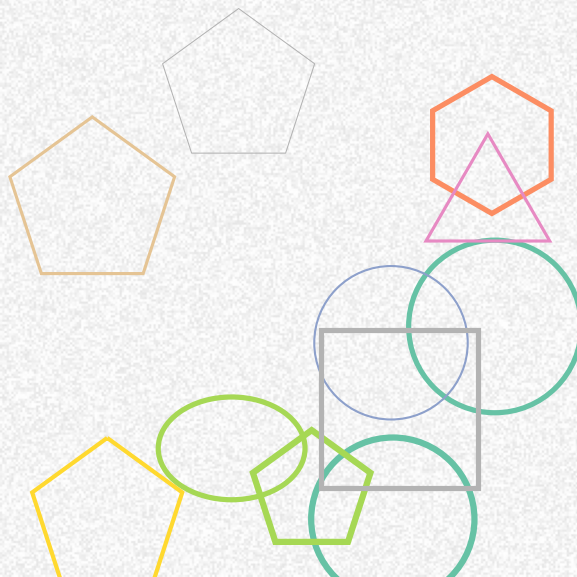[{"shape": "circle", "thickness": 2.5, "radius": 0.75, "center": [0.857, 0.434]}, {"shape": "circle", "thickness": 3, "radius": 0.71, "center": [0.68, 0.1]}, {"shape": "hexagon", "thickness": 2.5, "radius": 0.59, "center": [0.852, 0.748]}, {"shape": "circle", "thickness": 1, "radius": 0.66, "center": [0.677, 0.406]}, {"shape": "triangle", "thickness": 1.5, "radius": 0.62, "center": [0.845, 0.644]}, {"shape": "oval", "thickness": 2.5, "radius": 0.64, "center": [0.401, 0.223]}, {"shape": "pentagon", "thickness": 3, "radius": 0.53, "center": [0.54, 0.147]}, {"shape": "pentagon", "thickness": 2, "radius": 0.68, "center": [0.186, 0.104]}, {"shape": "pentagon", "thickness": 1.5, "radius": 0.75, "center": [0.16, 0.647]}, {"shape": "pentagon", "thickness": 0.5, "radius": 0.69, "center": [0.413, 0.846]}, {"shape": "square", "thickness": 2.5, "radius": 0.68, "center": [0.692, 0.291]}]